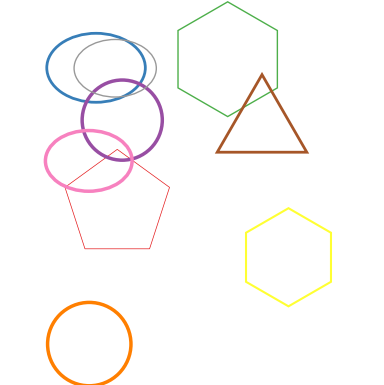[{"shape": "pentagon", "thickness": 0.5, "radius": 0.71, "center": [0.305, 0.469]}, {"shape": "oval", "thickness": 2, "radius": 0.64, "center": [0.249, 0.824]}, {"shape": "hexagon", "thickness": 1, "radius": 0.75, "center": [0.591, 0.846]}, {"shape": "circle", "thickness": 2.5, "radius": 0.52, "center": [0.317, 0.688]}, {"shape": "circle", "thickness": 2.5, "radius": 0.54, "center": [0.232, 0.106]}, {"shape": "hexagon", "thickness": 1.5, "radius": 0.64, "center": [0.749, 0.332]}, {"shape": "triangle", "thickness": 2, "radius": 0.67, "center": [0.681, 0.672]}, {"shape": "oval", "thickness": 2.5, "radius": 0.56, "center": [0.231, 0.582]}, {"shape": "oval", "thickness": 1, "radius": 0.53, "center": [0.299, 0.823]}]